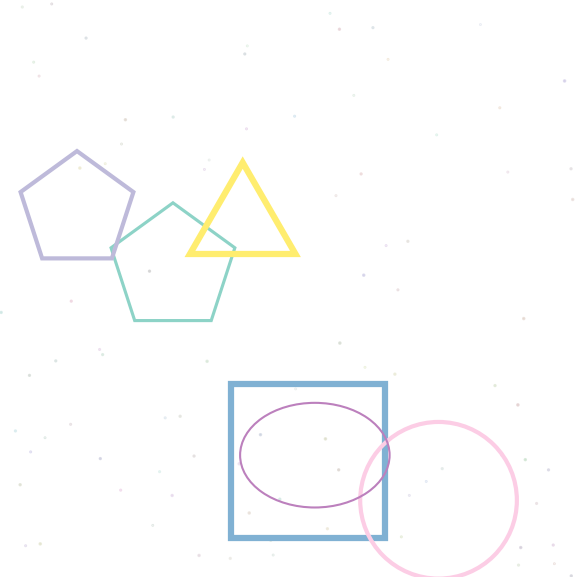[{"shape": "pentagon", "thickness": 1.5, "radius": 0.56, "center": [0.299, 0.535]}, {"shape": "pentagon", "thickness": 2, "radius": 0.51, "center": [0.133, 0.635]}, {"shape": "square", "thickness": 3, "radius": 0.67, "center": [0.533, 0.201]}, {"shape": "circle", "thickness": 2, "radius": 0.68, "center": [0.759, 0.133]}, {"shape": "oval", "thickness": 1, "radius": 0.65, "center": [0.545, 0.211]}, {"shape": "triangle", "thickness": 3, "radius": 0.53, "center": [0.42, 0.612]}]